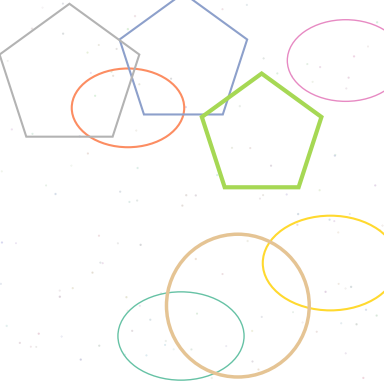[{"shape": "oval", "thickness": 1, "radius": 0.82, "center": [0.47, 0.127]}, {"shape": "oval", "thickness": 1.5, "radius": 0.73, "center": [0.332, 0.72]}, {"shape": "pentagon", "thickness": 1.5, "radius": 0.87, "center": [0.476, 0.844]}, {"shape": "oval", "thickness": 1, "radius": 0.76, "center": [0.898, 0.843]}, {"shape": "pentagon", "thickness": 3, "radius": 0.82, "center": [0.68, 0.646]}, {"shape": "oval", "thickness": 1.5, "radius": 0.88, "center": [0.858, 0.317]}, {"shape": "circle", "thickness": 2.5, "radius": 0.93, "center": [0.618, 0.206]}, {"shape": "pentagon", "thickness": 1.5, "radius": 0.95, "center": [0.18, 0.799]}]